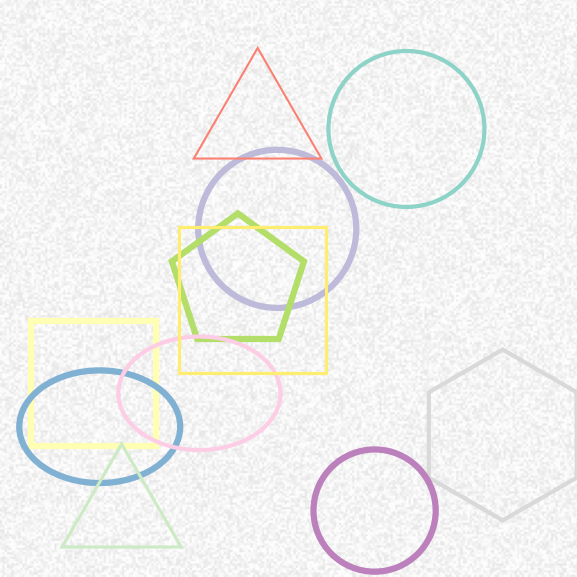[{"shape": "circle", "thickness": 2, "radius": 0.68, "center": [0.704, 0.776]}, {"shape": "square", "thickness": 3, "radius": 0.54, "center": [0.161, 0.336]}, {"shape": "circle", "thickness": 3, "radius": 0.68, "center": [0.48, 0.603]}, {"shape": "triangle", "thickness": 1, "radius": 0.64, "center": [0.446, 0.788]}, {"shape": "oval", "thickness": 3, "radius": 0.7, "center": [0.173, 0.26]}, {"shape": "pentagon", "thickness": 3, "radius": 0.6, "center": [0.412, 0.509]}, {"shape": "oval", "thickness": 2, "radius": 0.7, "center": [0.345, 0.318]}, {"shape": "hexagon", "thickness": 2, "radius": 0.74, "center": [0.871, 0.246]}, {"shape": "circle", "thickness": 3, "radius": 0.53, "center": [0.649, 0.115]}, {"shape": "triangle", "thickness": 1.5, "radius": 0.59, "center": [0.211, 0.111]}, {"shape": "square", "thickness": 1.5, "radius": 0.63, "center": [0.437, 0.48]}]